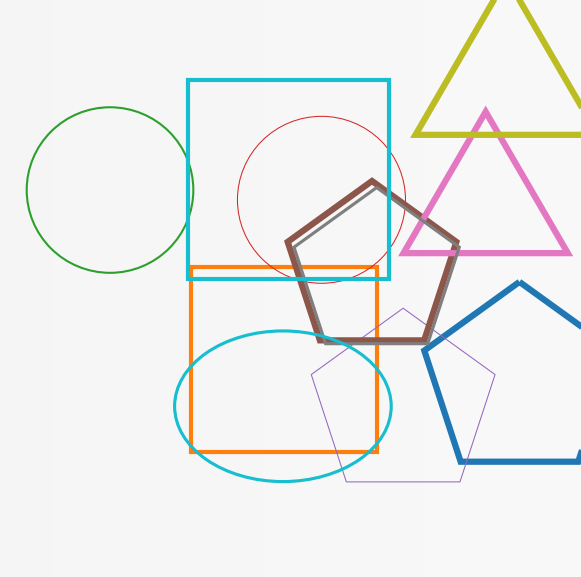[{"shape": "pentagon", "thickness": 3, "radius": 0.86, "center": [0.894, 0.339]}, {"shape": "square", "thickness": 2, "radius": 0.8, "center": [0.489, 0.376]}, {"shape": "circle", "thickness": 1, "radius": 0.72, "center": [0.189, 0.67]}, {"shape": "circle", "thickness": 0.5, "radius": 0.72, "center": [0.553, 0.653]}, {"shape": "pentagon", "thickness": 0.5, "radius": 0.83, "center": [0.694, 0.299]}, {"shape": "pentagon", "thickness": 3, "radius": 0.76, "center": [0.64, 0.533]}, {"shape": "triangle", "thickness": 3, "radius": 0.82, "center": [0.836, 0.642]}, {"shape": "pentagon", "thickness": 1.5, "radius": 0.75, "center": [0.648, 0.525]}, {"shape": "triangle", "thickness": 3, "radius": 0.91, "center": [0.872, 0.856]}, {"shape": "oval", "thickness": 1.5, "radius": 0.93, "center": [0.487, 0.296]}, {"shape": "square", "thickness": 2, "radius": 0.86, "center": [0.496, 0.688]}]